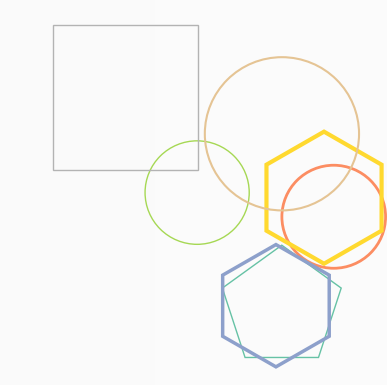[{"shape": "pentagon", "thickness": 1, "radius": 0.81, "center": [0.727, 0.202]}, {"shape": "circle", "thickness": 2, "radius": 0.67, "center": [0.861, 0.437]}, {"shape": "hexagon", "thickness": 2.5, "radius": 0.79, "center": [0.712, 0.206]}, {"shape": "circle", "thickness": 1, "radius": 0.67, "center": [0.509, 0.5]}, {"shape": "hexagon", "thickness": 3, "radius": 0.86, "center": [0.836, 0.487]}, {"shape": "circle", "thickness": 1.5, "radius": 0.99, "center": [0.728, 0.652]}, {"shape": "square", "thickness": 1, "radius": 0.94, "center": [0.324, 0.746]}]